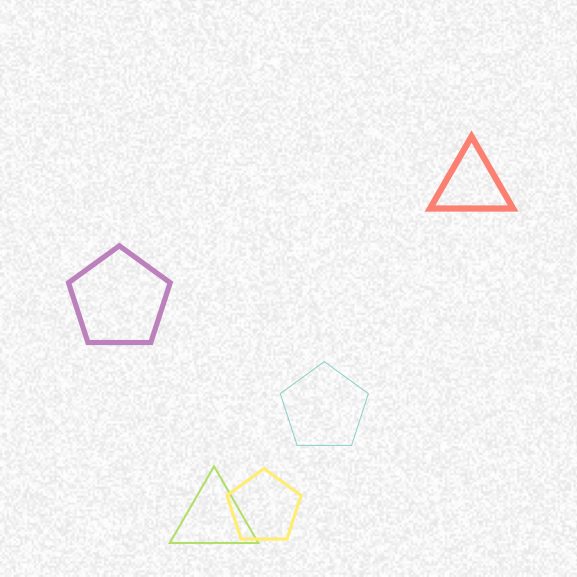[{"shape": "pentagon", "thickness": 0.5, "radius": 0.4, "center": [0.562, 0.293]}, {"shape": "triangle", "thickness": 3, "radius": 0.42, "center": [0.817, 0.68]}, {"shape": "triangle", "thickness": 1, "radius": 0.44, "center": [0.371, 0.103]}, {"shape": "pentagon", "thickness": 2.5, "radius": 0.46, "center": [0.207, 0.481]}, {"shape": "pentagon", "thickness": 1.5, "radius": 0.34, "center": [0.457, 0.12]}]